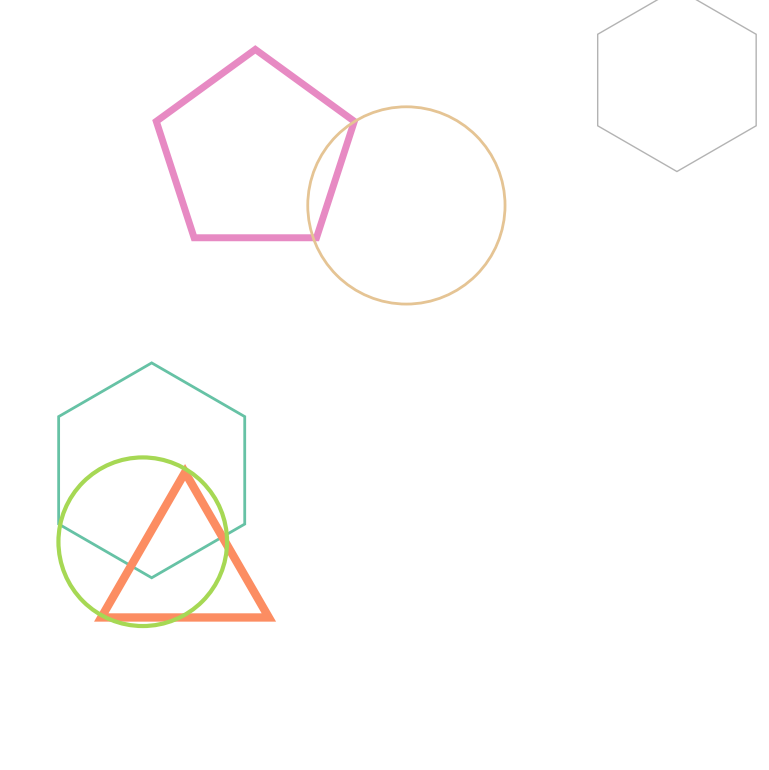[{"shape": "hexagon", "thickness": 1, "radius": 0.7, "center": [0.197, 0.389]}, {"shape": "triangle", "thickness": 3, "radius": 0.63, "center": [0.24, 0.261]}, {"shape": "pentagon", "thickness": 2.5, "radius": 0.68, "center": [0.332, 0.801]}, {"shape": "circle", "thickness": 1.5, "radius": 0.55, "center": [0.185, 0.296]}, {"shape": "circle", "thickness": 1, "radius": 0.64, "center": [0.528, 0.733]}, {"shape": "hexagon", "thickness": 0.5, "radius": 0.59, "center": [0.879, 0.896]}]